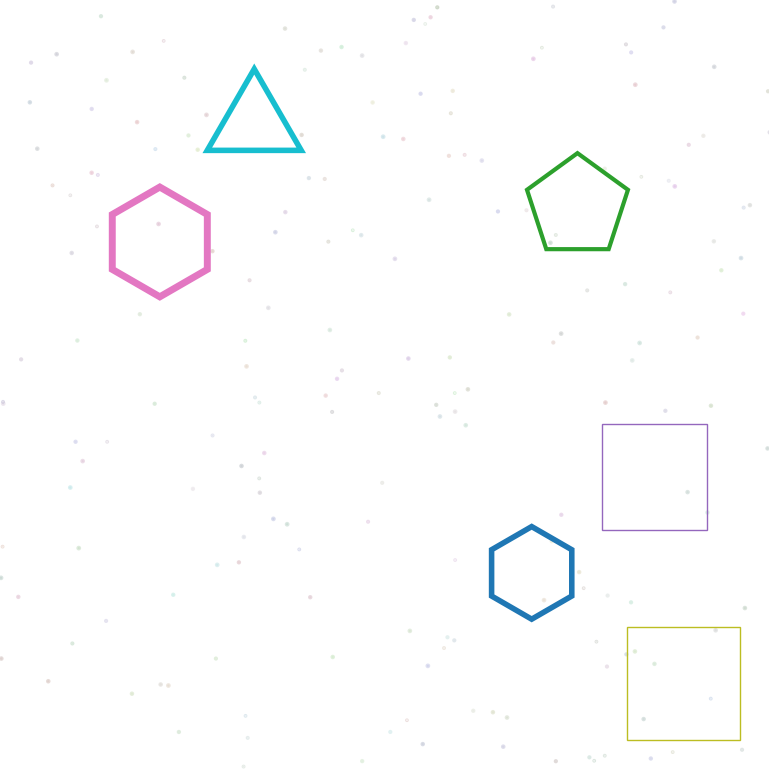[{"shape": "hexagon", "thickness": 2, "radius": 0.3, "center": [0.691, 0.256]}, {"shape": "pentagon", "thickness": 1.5, "radius": 0.34, "center": [0.75, 0.732]}, {"shape": "square", "thickness": 0.5, "radius": 0.34, "center": [0.85, 0.381]}, {"shape": "hexagon", "thickness": 2.5, "radius": 0.36, "center": [0.208, 0.686]}, {"shape": "square", "thickness": 0.5, "radius": 0.37, "center": [0.888, 0.113]}, {"shape": "triangle", "thickness": 2, "radius": 0.35, "center": [0.33, 0.84]}]